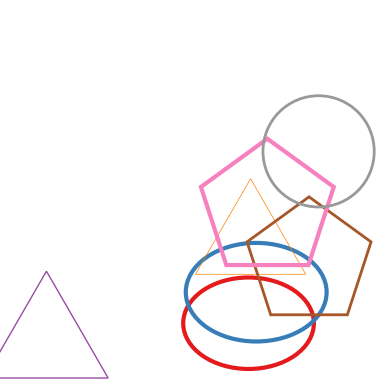[{"shape": "oval", "thickness": 3, "radius": 0.85, "center": [0.646, 0.16]}, {"shape": "oval", "thickness": 3, "radius": 0.91, "center": [0.665, 0.241]}, {"shape": "triangle", "thickness": 1, "radius": 0.93, "center": [0.121, 0.111]}, {"shape": "triangle", "thickness": 0.5, "radius": 0.83, "center": [0.651, 0.37]}, {"shape": "pentagon", "thickness": 2, "radius": 0.85, "center": [0.803, 0.319]}, {"shape": "pentagon", "thickness": 3, "radius": 0.91, "center": [0.694, 0.458]}, {"shape": "circle", "thickness": 2, "radius": 0.72, "center": [0.827, 0.607]}]